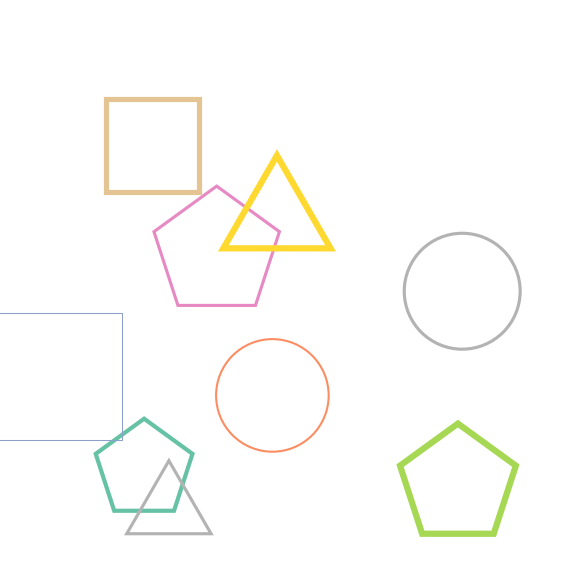[{"shape": "pentagon", "thickness": 2, "radius": 0.44, "center": [0.25, 0.186]}, {"shape": "circle", "thickness": 1, "radius": 0.49, "center": [0.472, 0.314]}, {"shape": "square", "thickness": 0.5, "radius": 0.55, "center": [0.102, 0.347]}, {"shape": "pentagon", "thickness": 1.5, "radius": 0.57, "center": [0.375, 0.563]}, {"shape": "pentagon", "thickness": 3, "radius": 0.53, "center": [0.793, 0.16]}, {"shape": "triangle", "thickness": 3, "radius": 0.54, "center": [0.48, 0.623]}, {"shape": "square", "thickness": 2.5, "radius": 0.4, "center": [0.264, 0.748]}, {"shape": "circle", "thickness": 1.5, "radius": 0.5, "center": [0.8, 0.495]}, {"shape": "triangle", "thickness": 1.5, "radius": 0.42, "center": [0.292, 0.117]}]